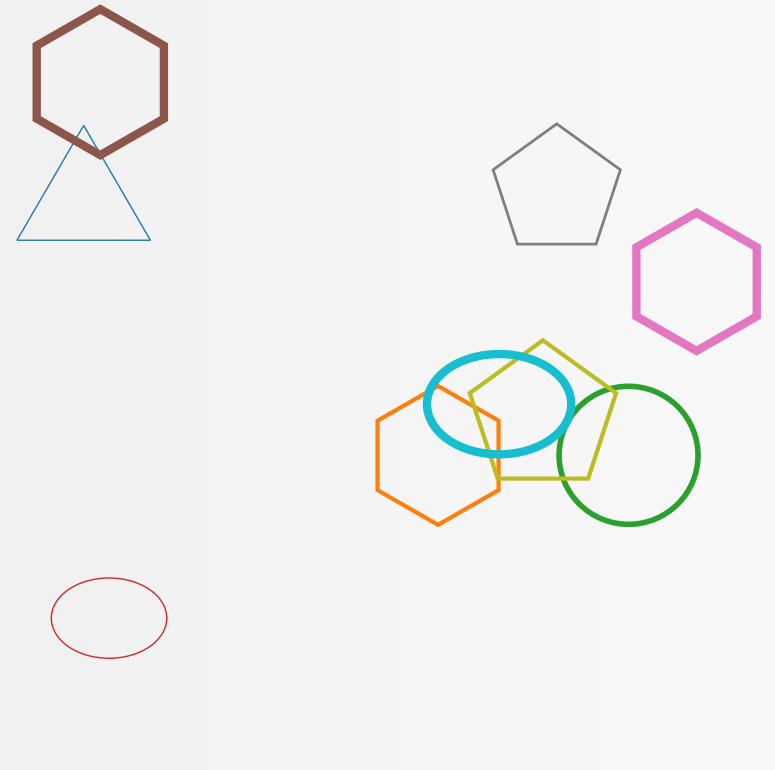[{"shape": "triangle", "thickness": 0.5, "radius": 0.5, "center": [0.108, 0.738]}, {"shape": "hexagon", "thickness": 1.5, "radius": 0.45, "center": [0.565, 0.409]}, {"shape": "circle", "thickness": 2, "radius": 0.45, "center": [0.811, 0.409]}, {"shape": "oval", "thickness": 0.5, "radius": 0.37, "center": [0.141, 0.197]}, {"shape": "hexagon", "thickness": 3, "radius": 0.47, "center": [0.129, 0.893]}, {"shape": "hexagon", "thickness": 3, "radius": 0.45, "center": [0.899, 0.634]}, {"shape": "pentagon", "thickness": 1, "radius": 0.43, "center": [0.718, 0.753]}, {"shape": "pentagon", "thickness": 1.5, "radius": 0.5, "center": [0.701, 0.459]}, {"shape": "oval", "thickness": 3, "radius": 0.47, "center": [0.644, 0.475]}]